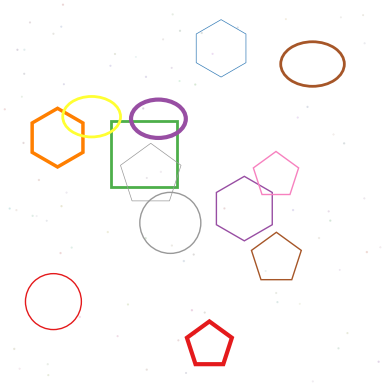[{"shape": "circle", "thickness": 1, "radius": 0.36, "center": [0.139, 0.217]}, {"shape": "pentagon", "thickness": 3, "radius": 0.31, "center": [0.544, 0.104]}, {"shape": "hexagon", "thickness": 0.5, "radius": 0.37, "center": [0.574, 0.874]}, {"shape": "square", "thickness": 2, "radius": 0.43, "center": [0.375, 0.6]}, {"shape": "hexagon", "thickness": 1, "radius": 0.42, "center": [0.635, 0.458]}, {"shape": "oval", "thickness": 3, "radius": 0.36, "center": [0.411, 0.692]}, {"shape": "hexagon", "thickness": 2.5, "radius": 0.38, "center": [0.149, 0.642]}, {"shape": "oval", "thickness": 2, "radius": 0.38, "center": [0.238, 0.697]}, {"shape": "oval", "thickness": 2, "radius": 0.41, "center": [0.812, 0.834]}, {"shape": "pentagon", "thickness": 1, "radius": 0.34, "center": [0.718, 0.329]}, {"shape": "pentagon", "thickness": 1, "radius": 0.31, "center": [0.717, 0.545]}, {"shape": "pentagon", "thickness": 0.5, "radius": 0.41, "center": [0.392, 0.545]}, {"shape": "circle", "thickness": 1, "radius": 0.4, "center": [0.442, 0.421]}]